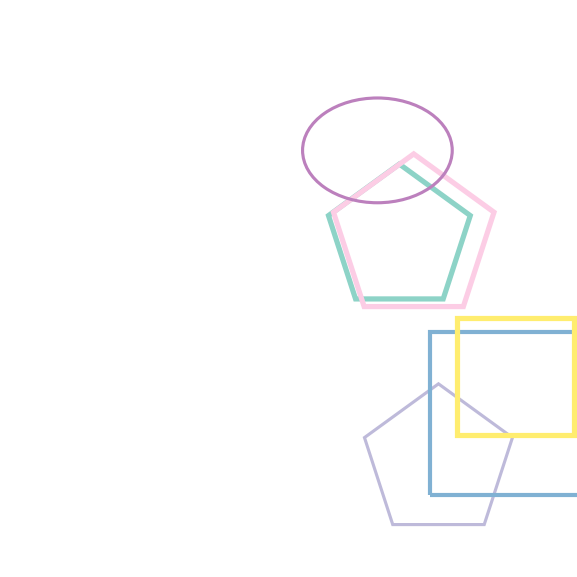[{"shape": "pentagon", "thickness": 2.5, "radius": 0.65, "center": [0.692, 0.586]}, {"shape": "pentagon", "thickness": 1.5, "radius": 0.67, "center": [0.759, 0.2]}, {"shape": "square", "thickness": 2, "radius": 0.7, "center": [0.886, 0.283]}, {"shape": "pentagon", "thickness": 2.5, "radius": 0.73, "center": [0.716, 0.586]}, {"shape": "oval", "thickness": 1.5, "radius": 0.65, "center": [0.654, 0.739]}, {"shape": "square", "thickness": 2.5, "radius": 0.5, "center": [0.893, 0.347]}]